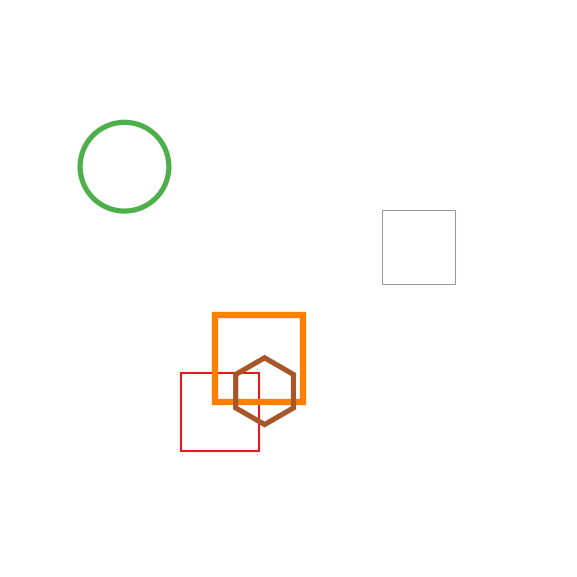[{"shape": "square", "thickness": 1, "radius": 0.34, "center": [0.381, 0.286]}, {"shape": "circle", "thickness": 2.5, "radius": 0.38, "center": [0.216, 0.71]}, {"shape": "square", "thickness": 3, "radius": 0.38, "center": [0.449, 0.378]}, {"shape": "hexagon", "thickness": 2.5, "radius": 0.29, "center": [0.458, 0.322]}, {"shape": "square", "thickness": 0.5, "radius": 0.32, "center": [0.724, 0.572]}]